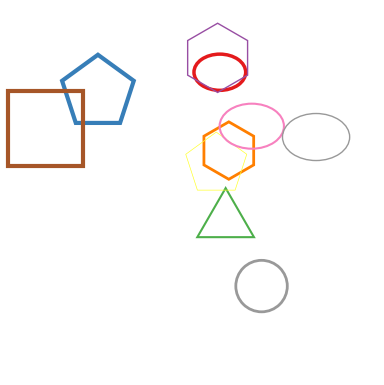[{"shape": "oval", "thickness": 2.5, "radius": 0.34, "center": [0.571, 0.812]}, {"shape": "pentagon", "thickness": 3, "radius": 0.49, "center": [0.254, 0.76]}, {"shape": "triangle", "thickness": 1.5, "radius": 0.42, "center": [0.586, 0.426]}, {"shape": "hexagon", "thickness": 1, "radius": 0.45, "center": [0.565, 0.85]}, {"shape": "hexagon", "thickness": 2, "radius": 0.37, "center": [0.594, 0.609]}, {"shape": "pentagon", "thickness": 0.5, "radius": 0.42, "center": [0.562, 0.574]}, {"shape": "square", "thickness": 3, "radius": 0.49, "center": [0.118, 0.666]}, {"shape": "oval", "thickness": 1.5, "radius": 0.42, "center": [0.654, 0.672]}, {"shape": "circle", "thickness": 2, "radius": 0.33, "center": [0.679, 0.257]}, {"shape": "oval", "thickness": 1, "radius": 0.44, "center": [0.821, 0.644]}]